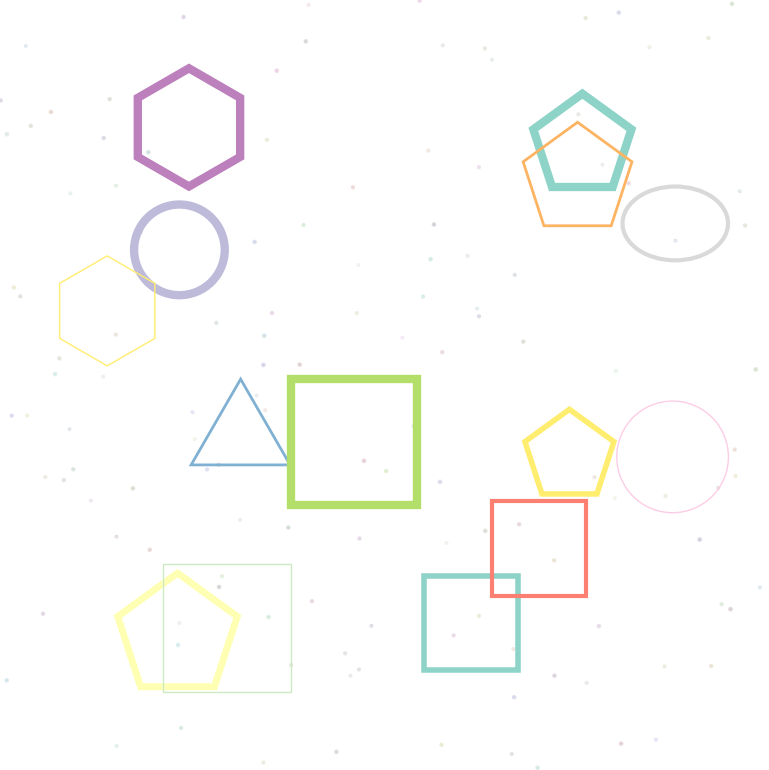[{"shape": "pentagon", "thickness": 3, "radius": 0.33, "center": [0.756, 0.811]}, {"shape": "square", "thickness": 2, "radius": 0.3, "center": [0.612, 0.191]}, {"shape": "pentagon", "thickness": 2.5, "radius": 0.41, "center": [0.231, 0.174]}, {"shape": "circle", "thickness": 3, "radius": 0.29, "center": [0.233, 0.676]}, {"shape": "square", "thickness": 1.5, "radius": 0.31, "center": [0.7, 0.288]}, {"shape": "triangle", "thickness": 1, "radius": 0.37, "center": [0.313, 0.433]}, {"shape": "pentagon", "thickness": 1, "radius": 0.37, "center": [0.75, 0.767]}, {"shape": "square", "thickness": 3, "radius": 0.41, "center": [0.46, 0.426]}, {"shape": "circle", "thickness": 0.5, "radius": 0.36, "center": [0.873, 0.407]}, {"shape": "oval", "thickness": 1.5, "radius": 0.34, "center": [0.877, 0.71]}, {"shape": "hexagon", "thickness": 3, "radius": 0.38, "center": [0.245, 0.835]}, {"shape": "square", "thickness": 0.5, "radius": 0.42, "center": [0.295, 0.184]}, {"shape": "hexagon", "thickness": 0.5, "radius": 0.36, "center": [0.139, 0.596]}, {"shape": "pentagon", "thickness": 2, "radius": 0.3, "center": [0.74, 0.408]}]